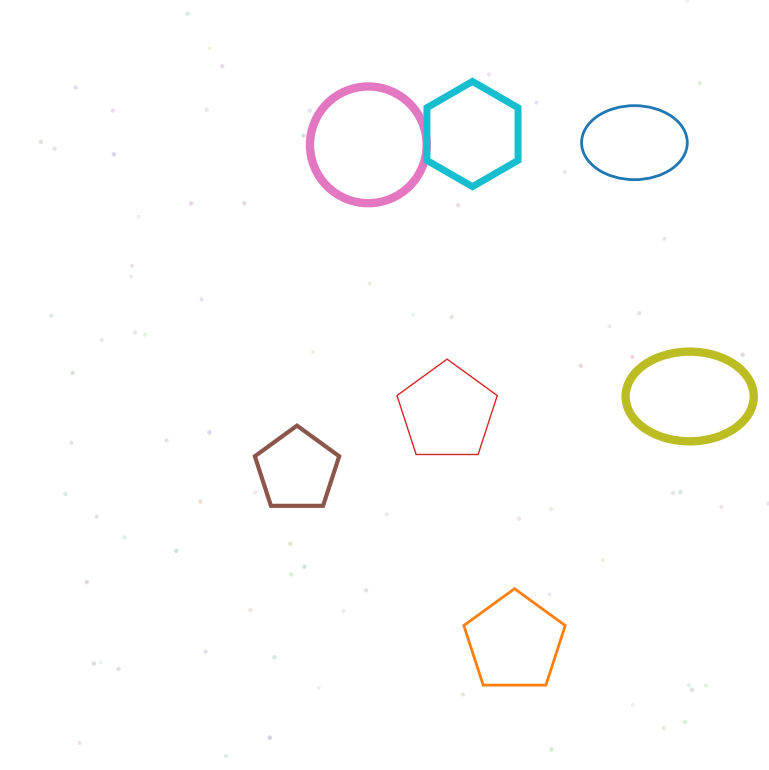[{"shape": "oval", "thickness": 1, "radius": 0.34, "center": [0.824, 0.815]}, {"shape": "pentagon", "thickness": 1, "radius": 0.35, "center": [0.668, 0.166]}, {"shape": "pentagon", "thickness": 0.5, "radius": 0.34, "center": [0.581, 0.465]}, {"shape": "pentagon", "thickness": 1.5, "radius": 0.29, "center": [0.386, 0.39]}, {"shape": "circle", "thickness": 3, "radius": 0.38, "center": [0.478, 0.812]}, {"shape": "oval", "thickness": 3, "radius": 0.42, "center": [0.896, 0.485]}, {"shape": "hexagon", "thickness": 2.5, "radius": 0.34, "center": [0.614, 0.826]}]